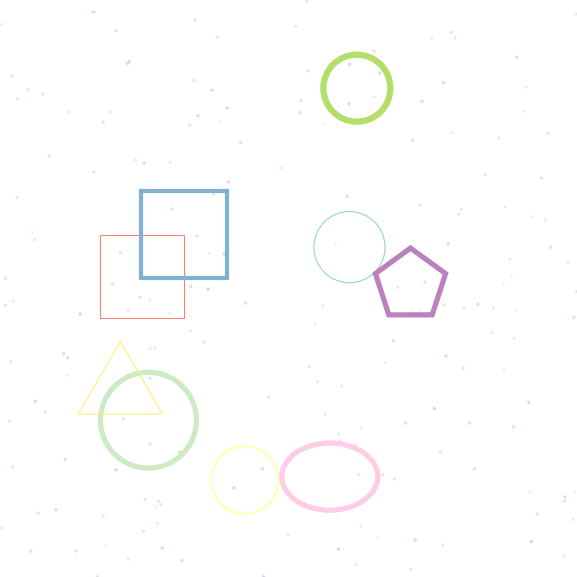[{"shape": "circle", "thickness": 0.5, "radius": 0.31, "center": [0.605, 0.571]}, {"shape": "circle", "thickness": 1, "radius": 0.29, "center": [0.424, 0.168]}, {"shape": "square", "thickness": 0.5, "radius": 0.36, "center": [0.246, 0.521]}, {"shape": "square", "thickness": 2, "radius": 0.37, "center": [0.319, 0.593]}, {"shape": "circle", "thickness": 3, "radius": 0.29, "center": [0.618, 0.846]}, {"shape": "oval", "thickness": 2.5, "radius": 0.42, "center": [0.571, 0.174]}, {"shape": "pentagon", "thickness": 2.5, "radius": 0.32, "center": [0.711, 0.506]}, {"shape": "circle", "thickness": 2.5, "radius": 0.42, "center": [0.257, 0.272]}, {"shape": "triangle", "thickness": 0.5, "radius": 0.42, "center": [0.209, 0.324]}]